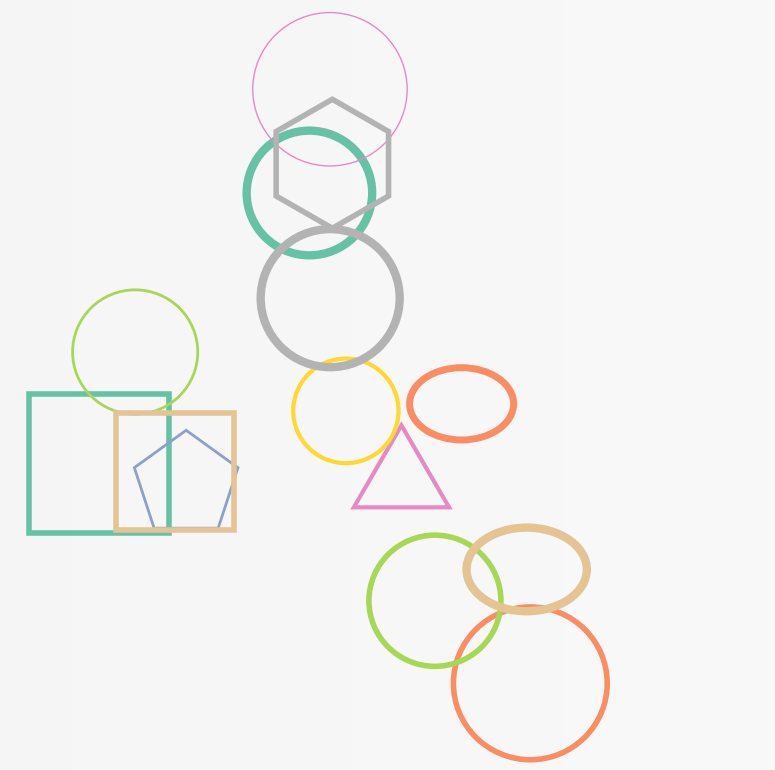[{"shape": "circle", "thickness": 3, "radius": 0.4, "center": [0.399, 0.749]}, {"shape": "square", "thickness": 2, "radius": 0.45, "center": [0.127, 0.398]}, {"shape": "oval", "thickness": 2.5, "radius": 0.34, "center": [0.596, 0.476]}, {"shape": "circle", "thickness": 2, "radius": 0.5, "center": [0.684, 0.113]}, {"shape": "pentagon", "thickness": 1, "radius": 0.35, "center": [0.24, 0.371]}, {"shape": "triangle", "thickness": 1.5, "radius": 0.35, "center": [0.518, 0.377]}, {"shape": "circle", "thickness": 0.5, "radius": 0.5, "center": [0.426, 0.884]}, {"shape": "circle", "thickness": 1, "radius": 0.4, "center": [0.174, 0.543]}, {"shape": "circle", "thickness": 2, "radius": 0.43, "center": [0.561, 0.22]}, {"shape": "circle", "thickness": 1.5, "radius": 0.34, "center": [0.446, 0.466]}, {"shape": "square", "thickness": 2, "radius": 0.38, "center": [0.226, 0.388]}, {"shape": "oval", "thickness": 3, "radius": 0.39, "center": [0.68, 0.26]}, {"shape": "circle", "thickness": 3, "radius": 0.45, "center": [0.426, 0.613]}, {"shape": "hexagon", "thickness": 2, "radius": 0.42, "center": [0.429, 0.787]}]